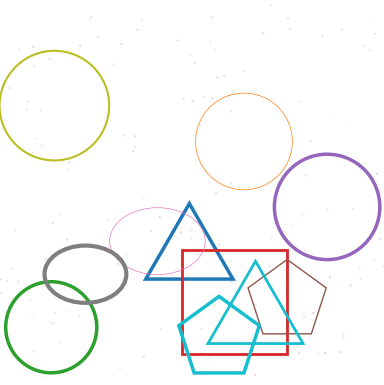[{"shape": "triangle", "thickness": 2.5, "radius": 0.65, "center": [0.492, 0.34]}, {"shape": "circle", "thickness": 0.5, "radius": 0.63, "center": [0.634, 0.633]}, {"shape": "circle", "thickness": 2.5, "radius": 0.59, "center": [0.133, 0.15]}, {"shape": "square", "thickness": 2, "radius": 0.68, "center": [0.609, 0.216]}, {"shape": "circle", "thickness": 2.5, "radius": 0.68, "center": [0.85, 0.463]}, {"shape": "pentagon", "thickness": 1, "radius": 0.53, "center": [0.746, 0.219]}, {"shape": "oval", "thickness": 0.5, "radius": 0.62, "center": [0.409, 0.374]}, {"shape": "oval", "thickness": 3, "radius": 0.53, "center": [0.222, 0.288]}, {"shape": "circle", "thickness": 1.5, "radius": 0.71, "center": [0.141, 0.726]}, {"shape": "triangle", "thickness": 2, "radius": 0.71, "center": [0.664, 0.179]}, {"shape": "pentagon", "thickness": 2.5, "radius": 0.55, "center": [0.569, 0.12]}]